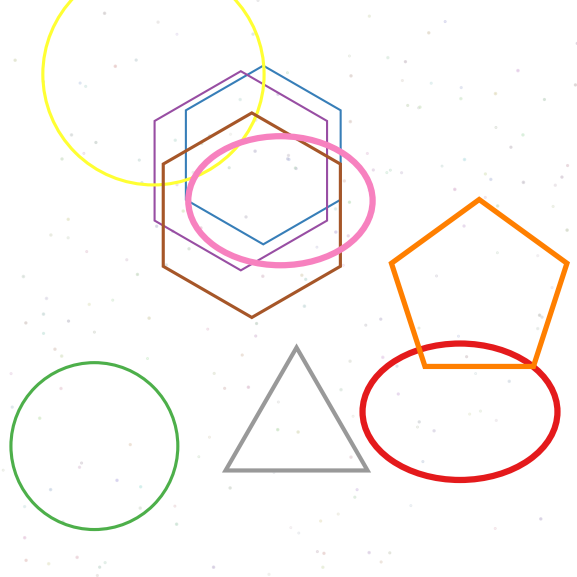[{"shape": "oval", "thickness": 3, "radius": 0.84, "center": [0.797, 0.286]}, {"shape": "hexagon", "thickness": 1, "radius": 0.77, "center": [0.456, 0.731]}, {"shape": "circle", "thickness": 1.5, "radius": 0.72, "center": [0.163, 0.227]}, {"shape": "hexagon", "thickness": 1, "radius": 0.86, "center": [0.417, 0.703]}, {"shape": "pentagon", "thickness": 2.5, "radius": 0.8, "center": [0.83, 0.494]}, {"shape": "circle", "thickness": 1.5, "radius": 0.96, "center": [0.266, 0.87]}, {"shape": "hexagon", "thickness": 1.5, "radius": 0.89, "center": [0.436, 0.627]}, {"shape": "oval", "thickness": 3, "radius": 0.8, "center": [0.486, 0.652]}, {"shape": "triangle", "thickness": 2, "radius": 0.71, "center": [0.513, 0.255]}]